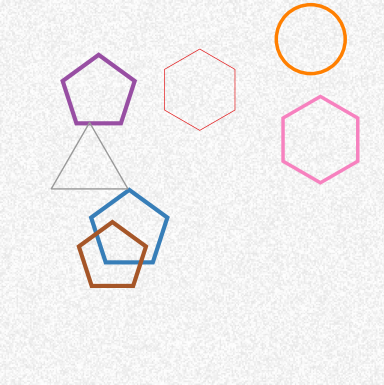[{"shape": "hexagon", "thickness": 0.5, "radius": 0.53, "center": [0.519, 0.767]}, {"shape": "pentagon", "thickness": 3, "radius": 0.52, "center": [0.336, 0.403]}, {"shape": "pentagon", "thickness": 3, "radius": 0.49, "center": [0.256, 0.759]}, {"shape": "circle", "thickness": 2.5, "radius": 0.45, "center": [0.807, 0.898]}, {"shape": "pentagon", "thickness": 3, "radius": 0.46, "center": [0.292, 0.332]}, {"shape": "hexagon", "thickness": 2.5, "radius": 0.56, "center": [0.832, 0.637]}, {"shape": "triangle", "thickness": 1, "radius": 0.58, "center": [0.233, 0.567]}]